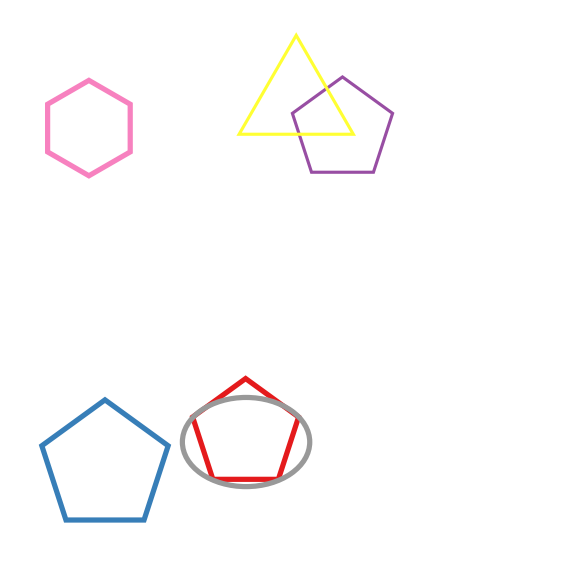[{"shape": "pentagon", "thickness": 2.5, "radius": 0.48, "center": [0.425, 0.247]}, {"shape": "pentagon", "thickness": 2.5, "radius": 0.58, "center": [0.182, 0.192]}, {"shape": "pentagon", "thickness": 1.5, "radius": 0.46, "center": [0.593, 0.775]}, {"shape": "triangle", "thickness": 1.5, "radius": 0.57, "center": [0.513, 0.824]}, {"shape": "hexagon", "thickness": 2.5, "radius": 0.41, "center": [0.154, 0.777]}, {"shape": "oval", "thickness": 2.5, "radius": 0.55, "center": [0.426, 0.234]}]